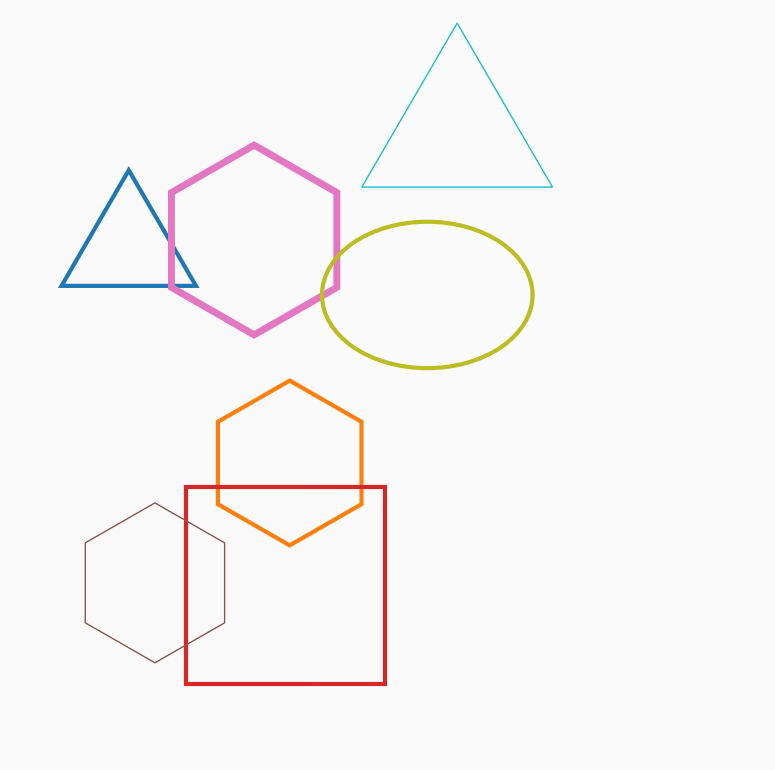[{"shape": "triangle", "thickness": 1.5, "radius": 0.5, "center": [0.166, 0.679]}, {"shape": "hexagon", "thickness": 1.5, "radius": 0.53, "center": [0.374, 0.399]}, {"shape": "square", "thickness": 1.5, "radius": 0.64, "center": [0.369, 0.24]}, {"shape": "hexagon", "thickness": 0.5, "radius": 0.52, "center": [0.2, 0.243]}, {"shape": "hexagon", "thickness": 2.5, "radius": 0.62, "center": [0.328, 0.688]}, {"shape": "oval", "thickness": 1.5, "radius": 0.68, "center": [0.551, 0.617]}, {"shape": "triangle", "thickness": 0.5, "radius": 0.71, "center": [0.59, 0.828]}]